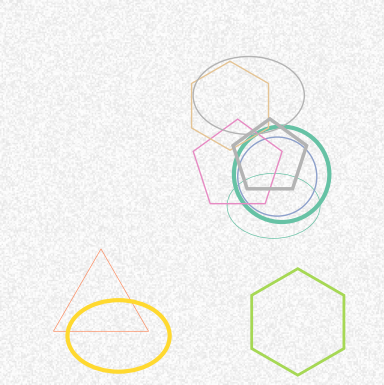[{"shape": "circle", "thickness": 3, "radius": 0.62, "center": [0.732, 0.547]}, {"shape": "oval", "thickness": 0.5, "radius": 0.6, "center": [0.711, 0.465]}, {"shape": "triangle", "thickness": 0.5, "radius": 0.71, "center": [0.262, 0.211]}, {"shape": "circle", "thickness": 1, "radius": 0.51, "center": [0.72, 0.541]}, {"shape": "pentagon", "thickness": 1, "radius": 0.61, "center": [0.617, 0.569]}, {"shape": "hexagon", "thickness": 2, "radius": 0.69, "center": [0.774, 0.164]}, {"shape": "oval", "thickness": 3, "radius": 0.66, "center": [0.308, 0.127]}, {"shape": "hexagon", "thickness": 1, "radius": 0.58, "center": [0.598, 0.725]}, {"shape": "pentagon", "thickness": 2.5, "radius": 0.5, "center": [0.701, 0.591]}, {"shape": "oval", "thickness": 1, "radius": 0.72, "center": [0.646, 0.752]}]